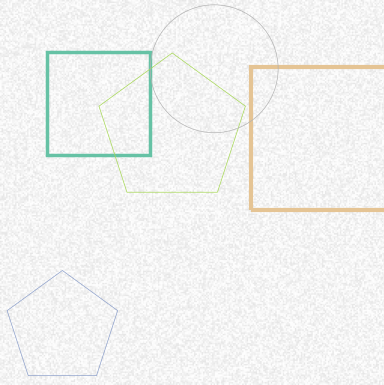[{"shape": "square", "thickness": 2.5, "radius": 0.67, "center": [0.256, 0.731]}, {"shape": "pentagon", "thickness": 0.5, "radius": 0.75, "center": [0.162, 0.147]}, {"shape": "pentagon", "thickness": 0.5, "radius": 1.0, "center": [0.447, 0.662]}, {"shape": "square", "thickness": 3, "radius": 0.93, "center": [0.838, 0.641]}, {"shape": "circle", "thickness": 0.5, "radius": 0.83, "center": [0.556, 0.821]}]